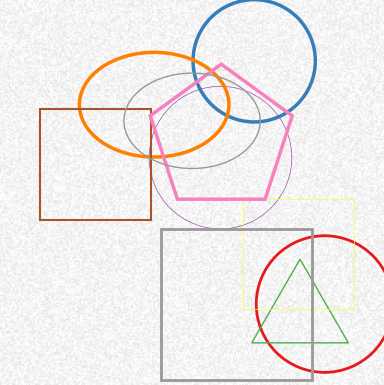[{"shape": "circle", "thickness": 2, "radius": 0.89, "center": [0.843, 0.21]}, {"shape": "circle", "thickness": 2.5, "radius": 0.79, "center": [0.66, 0.842]}, {"shape": "triangle", "thickness": 1, "radius": 0.72, "center": [0.779, 0.182]}, {"shape": "circle", "thickness": 0.5, "radius": 0.93, "center": [0.573, 0.591]}, {"shape": "oval", "thickness": 2.5, "radius": 0.97, "center": [0.4, 0.728]}, {"shape": "square", "thickness": 0.5, "radius": 0.72, "center": [0.775, 0.34]}, {"shape": "square", "thickness": 1.5, "radius": 0.72, "center": [0.247, 0.572]}, {"shape": "pentagon", "thickness": 2.5, "radius": 0.97, "center": [0.575, 0.639]}, {"shape": "oval", "thickness": 1, "radius": 0.88, "center": [0.499, 0.686]}, {"shape": "square", "thickness": 2, "radius": 0.98, "center": [0.614, 0.209]}]